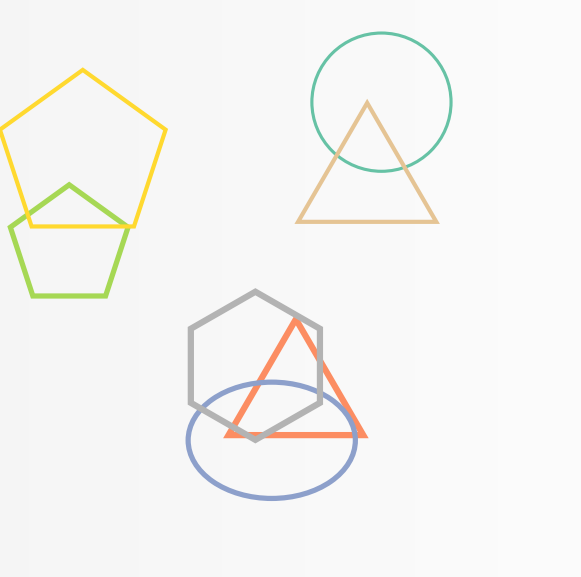[{"shape": "circle", "thickness": 1.5, "radius": 0.6, "center": [0.656, 0.822]}, {"shape": "triangle", "thickness": 3, "radius": 0.67, "center": [0.509, 0.313]}, {"shape": "oval", "thickness": 2.5, "radius": 0.72, "center": [0.468, 0.237]}, {"shape": "pentagon", "thickness": 2.5, "radius": 0.53, "center": [0.119, 0.573]}, {"shape": "pentagon", "thickness": 2, "radius": 0.75, "center": [0.142, 0.728]}, {"shape": "triangle", "thickness": 2, "radius": 0.69, "center": [0.632, 0.684]}, {"shape": "hexagon", "thickness": 3, "radius": 0.64, "center": [0.439, 0.366]}]